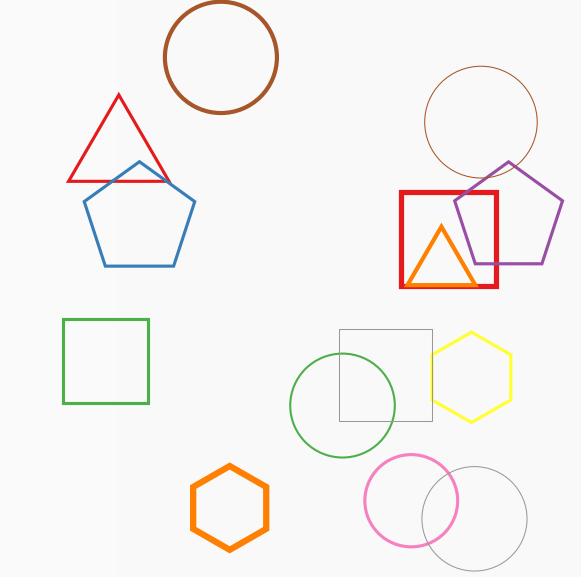[{"shape": "square", "thickness": 2.5, "radius": 0.41, "center": [0.772, 0.585]}, {"shape": "triangle", "thickness": 1.5, "radius": 0.5, "center": [0.204, 0.735]}, {"shape": "pentagon", "thickness": 1.5, "radius": 0.5, "center": [0.24, 0.619]}, {"shape": "circle", "thickness": 1, "radius": 0.45, "center": [0.589, 0.297]}, {"shape": "square", "thickness": 1.5, "radius": 0.36, "center": [0.182, 0.374]}, {"shape": "pentagon", "thickness": 1.5, "radius": 0.49, "center": [0.875, 0.621]}, {"shape": "triangle", "thickness": 2, "radius": 0.34, "center": [0.759, 0.539]}, {"shape": "hexagon", "thickness": 3, "radius": 0.36, "center": [0.395, 0.12]}, {"shape": "hexagon", "thickness": 1.5, "radius": 0.39, "center": [0.811, 0.346]}, {"shape": "circle", "thickness": 2, "radius": 0.48, "center": [0.38, 0.9]}, {"shape": "circle", "thickness": 0.5, "radius": 0.48, "center": [0.827, 0.788]}, {"shape": "circle", "thickness": 1.5, "radius": 0.4, "center": [0.708, 0.132]}, {"shape": "circle", "thickness": 0.5, "radius": 0.45, "center": [0.816, 0.101]}, {"shape": "square", "thickness": 0.5, "radius": 0.4, "center": [0.663, 0.35]}]